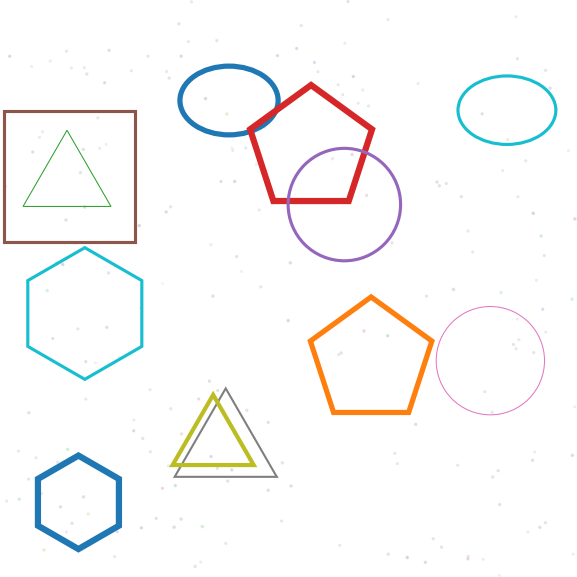[{"shape": "hexagon", "thickness": 3, "radius": 0.4, "center": [0.136, 0.129]}, {"shape": "oval", "thickness": 2.5, "radius": 0.43, "center": [0.397, 0.825]}, {"shape": "pentagon", "thickness": 2.5, "radius": 0.55, "center": [0.643, 0.374]}, {"shape": "triangle", "thickness": 0.5, "radius": 0.44, "center": [0.116, 0.686]}, {"shape": "pentagon", "thickness": 3, "radius": 0.55, "center": [0.539, 0.741]}, {"shape": "circle", "thickness": 1.5, "radius": 0.49, "center": [0.596, 0.645]}, {"shape": "square", "thickness": 1.5, "radius": 0.57, "center": [0.121, 0.693]}, {"shape": "circle", "thickness": 0.5, "radius": 0.47, "center": [0.849, 0.375]}, {"shape": "triangle", "thickness": 1, "radius": 0.51, "center": [0.391, 0.224]}, {"shape": "triangle", "thickness": 2, "radius": 0.41, "center": [0.369, 0.234]}, {"shape": "oval", "thickness": 1.5, "radius": 0.42, "center": [0.878, 0.808]}, {"shape": "hexagon", "thickness": 1.5, "radius": 0.57, "center": [0.147, 0.456]}]